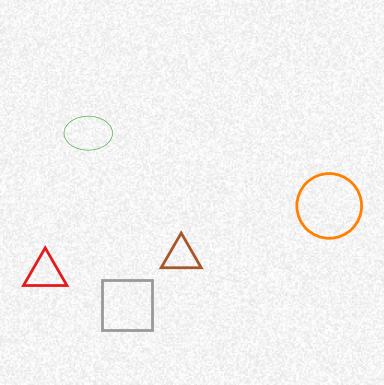[{"shape": "triangle", "thickness": 2, "radius": 0.33, "center": [0.117, 0.291]}, {"shape": "oval", "thickness": 0.5, "radius": 0.31, "center": [0.229, 0.654]}, {"shape": "circle", "thickness": 2, "radius": 0.42, "center": [0.855, 0.465]}, {"shape": "triangle", "thickness": 2, "radius": 0.3, "center": [0.471, 0.335]}, {"shape": "square", "thickness": 2, "radius": 0.32, "center": [0.331, 0.207]}]